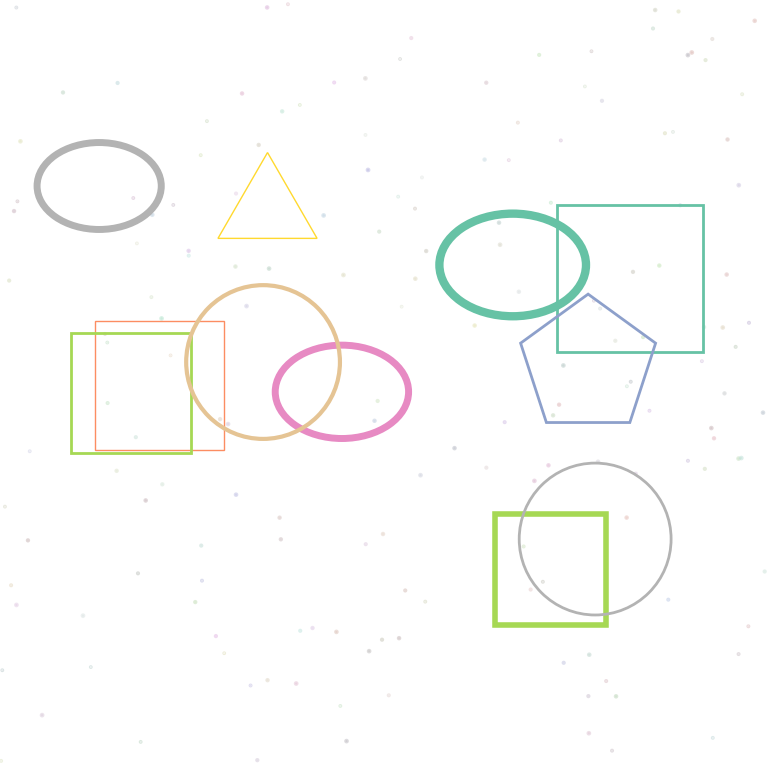[{"shape": "oval", "thickness": 3, "radius": 0.48, "center": [0.666, 0.656]}, {"shape": "square", "thickness": 1, "radius": 0.48, "center": [0.818, 0.638]}, {"shape": "square", "thickness": 0.5, "radius": 0.42, "center": [0.208, 0.5]}, {"shape": "pentagon", "thickness": 1, "radius": 0.46, "center": [0.764, 0.526]}, {"shape": "oval", "thickness": 2.5, "radius": 0.43, "center": [0.444, 0.491]}, {"shape": "square", "thickness": 2, "radius": 0.36, "center": [0.715, 0.26]}, {"shape": "square", "thickness": 1, "radius": 0.39, "center": [0.17, 0.49]}, {"shape": "triangle", "thickness": 0.5, "radius": 0.37, "center": [0.347, 0.728]}, {"shape": "circle", "thickness": 1.5, "radius": 0.5, "center": [0.342, 0.53]}, {"shape": "oval", "thickness": 2.5, "radius": 0.4, "center": [0.129, 0.758]}, {"shape": "circle", "thickness": 1, "radius": 0.49, "center": [0.773, 0.3]}]